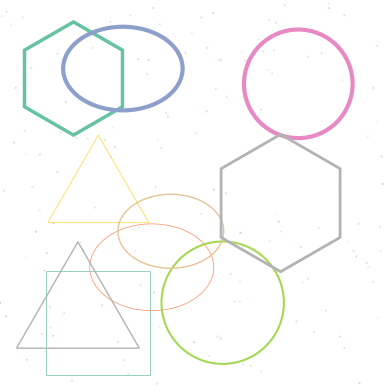[{"shape": "hexagon", "thickness": 2.5, "radius": 0.73, "center": [0.191, 0.796]}, {"shape": "square", "thickness": 0.5, "radius": 0.67, "center": [0.255, 0.16]}, {"shape": "oval", "thickness": 0.5, "radius": 0.81, "center": [0.394, 0.306]}, {"shape": "oval", "thickness": 3, "radius": 0.78, "center": [0.319, 0.822]}, {"shape": "circle", "thickness": 3, "radius": 0.71, "center": [0.775, 0.782]}, {"shape": "circle", "thickness": 1.5, "radius": 0.8, "center": [0.578, 0.214]}, {"shape": "triangle", "thickness": 0.5, "radius": 0.75, "center": [0.255, 0.498]}, {"shape": "oval", "thickness": 1, "radius": 0.69, "center": [0.444, 0.399]}, {"shape": "hexagon", "thickness": 2, "radius": 0.89, "center": [0.729, 0.473]}, {"shape": "triangle", "thickness": 1, "radius": 0.92, "center": [0.202, 0.188]}]